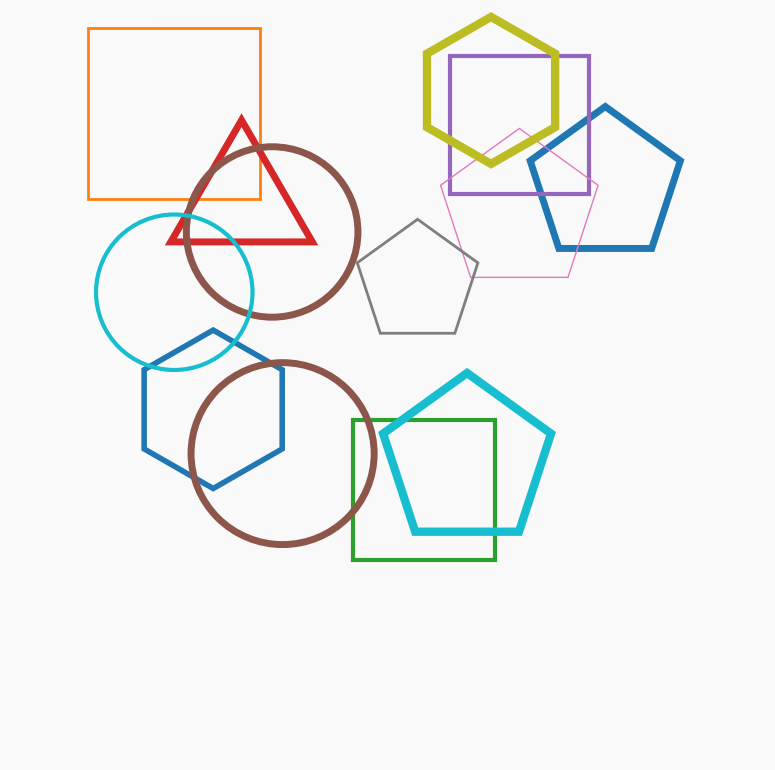[{"shape": "hexagon", "thickness": 2, "radius": 0.51, "center": [0.275, 0.468]}, {"shape": "pentagon", "thickness": 2.5, "radius": 0.51, "center": [0.781, 0.76]}, {"shape": "square", "thickness": 1, "radius": 0.55, "center": [0.224, 0.853]}, {"shape": "square", "thickness": 1.5, "radius": 0.46, "center": [0.547, 0.364]}, {"shape": "triangle", "thickness": 2.5, "radius": 0.53, "center": [0.312, 0.739]}, {"shape": "square", "thickness": 1.5, "radius": 0.45, "center": [0.67, 0.838]}, {"shape": "circle", "thickness": 2.5, "radius": 0.59, "center": [0.365, 0.411]}, {"shape": "circle", "thickness": 2.5, "radius": 0.55, "center": [0.351, 0.699]}, {"shape": "pentagon", "thickness": 0.5, "radius": 0.53, "center": [0.67, 0.726]}, {"shape": "pentagon", "thickness": 1, "radius": 0.41, "center": [0.539, 0.633]}, {"shape": "hexagon", "thickness": 3, "radius": 0.48, "center": [0.634, 0.883]}, {"shape": "pentagon", "thickness": 3, "radius": 0.57, "center": [0.603, 0.402]}, {"shape": "circle", "thickness": 1.5, "radius": 0.5, "center": [0.225, 0.62]}]